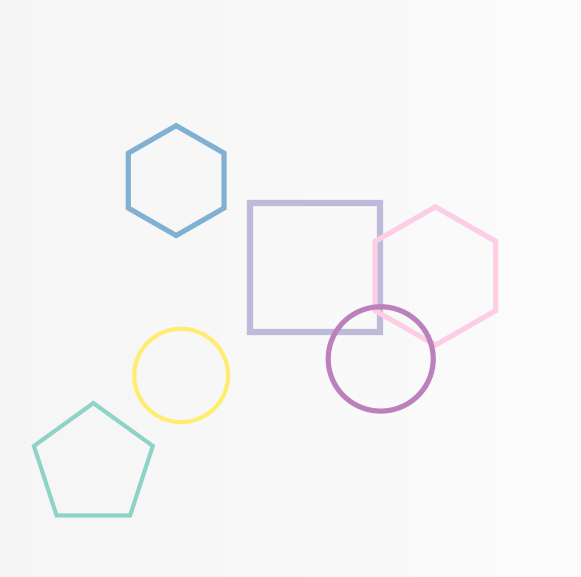[{"shape": "pentagon", "thickness": 2, "radius": 0.54, "center": [0.161, 0.194]}, {"shape": "square", "thickness": 3, "radius": 0.56, "center": [0.542, 0.536]}, {"shape": "hexagon", "thickness": 2.5, "radius": 0.48, "center": [0.303, 0.686]}, {"shape": "hexagon", "thickness": 2.5, "radius": 0.6, "center": [0.749, 0.521]}, {"shape": "circle", "thickness": 2.5, "radius": 0.45, "center": [0.655, 0.378]}, {"shape": "circle", "thickness": 2, "radius": 0.4, "center": [0.312, 0.349]}]